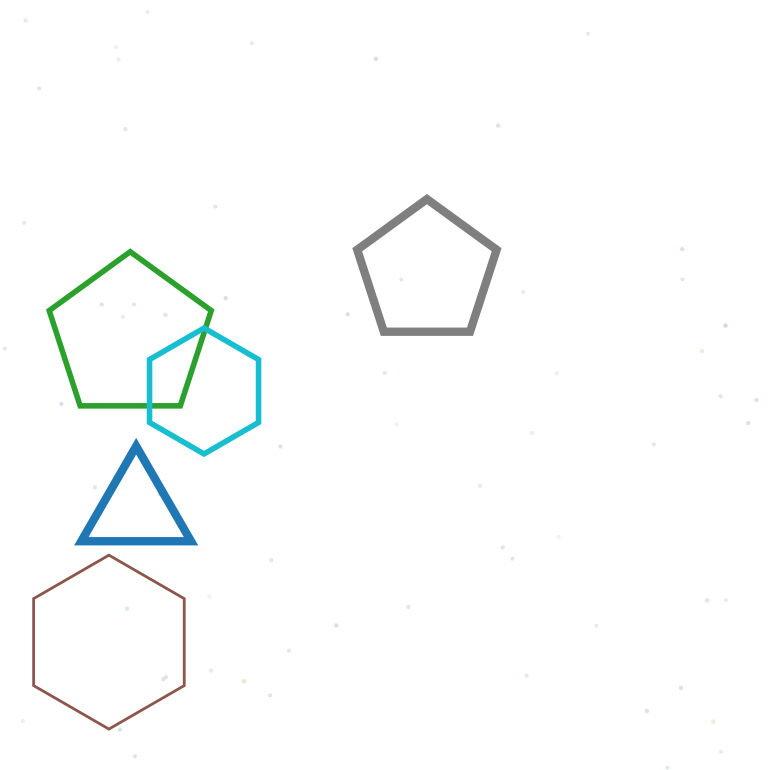[{"shape": "triangle", "thickness": 3, "radius": 0.41, "center": [0.177, 0.338]}, {"shape": "pentagon", "thickness": 2, "radius": 0.55, "center": [0.169, 0.562]}, {"shape": "hexagon", "thickness": 1, "radius": 0.56, "center": [0.141, 0.166]}, {"shape": "pentagon", "thickness": 3, "radius": 0.48, "center": [0.554, 0.646]}, {"shape": "hexagon", "thickness": 2, "radius": 0.41, "center": [0.265, 0.492]}]